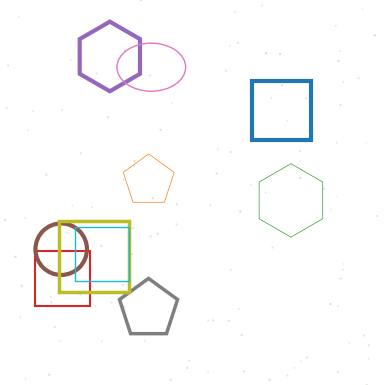[{"shape": "square", "thickness": 3, "radius": 0.38, "center": [0.731, 0.713]}, {"shape": "pentagon", "thickness": 0.5, "radius": 0.35, "center": [0.386, 0.531]}, {"shape": "hexagon", "thickness": 0.5, "radius": 0.48, "center": [0.756, 0.479]}, {"shape": "square", "thickness": 1.5, "radius": 0.35, "center": [0.162, 0.277]}, {"shape": "hexagon", "thickness": 3, "radius": 0.45, "center": [0.285, 0.853]}, {"shape": "circle", "thickness": 3, "radius": 0.33, "center": [0.159, 0.353]}, {"shape": "oval", "thickness": 1, "radius": 0.45, "center": [0.393, 0.825]}, {"shape": "pentagon", "thickness": 2.5, "radius": 0.4, "center": [0.386, 0.198]}, {"shape": "square", "thickness": 2.5, "radius": 0.46, "center": [0.243, 0.334]}, {"shape": "square", "thickness": 1, "radius": 0.35, "center": [0.265, 0.34]}]